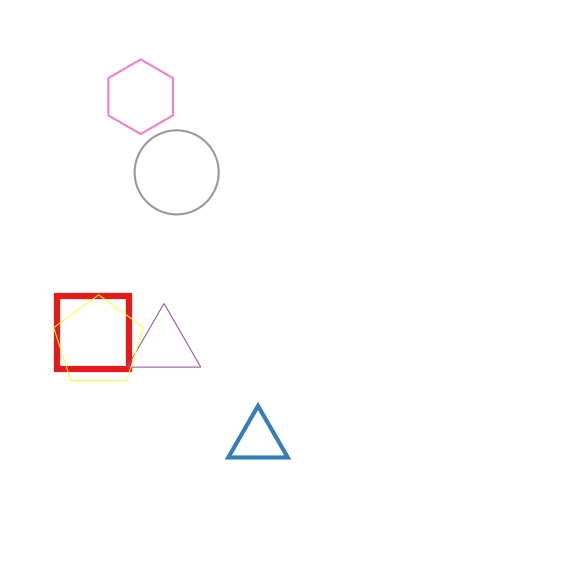[{"shape": "square", "thickness": 3, "radius": 0.31, "center": [0.161, 0.423]}, {"shape": "triangle", "thickness": 2, "radius": 0.3, "center": [0.447, 0.237]}, {"shape": "triangle", "thickness": 0.5, "radius": 0.37, "center": [0.284, 0.4]}, {"shape": "pentagon", "thickness": 0.5, "radius": 0.41, "center": [0.171, 0.406]}, {"shape": "hexagon", "thickness": 1, "radius": 0.32, "center": [0.244, 0.832]}, {"shape": "circle", "thickness": 1, "radius": 0.36, "center": [0.306, 0.701]}]